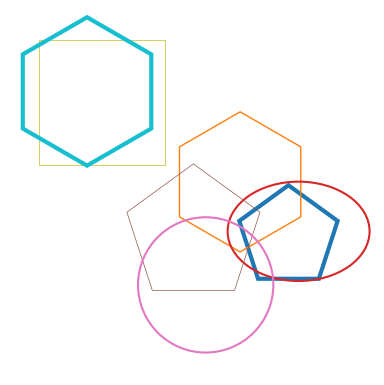[{"shape": "pentagon", "thickness": 3, "radius": 0.67, "center": [0.749, 0.385]}, {"shape": "hexagon", "thickness": 1, "radius": 0.91, "center": [0.624, 0.528]}, {"shape": "oval", "thickness": 1.5, "radius": 0.92, "center": [0.776, 0.399]}, {"shape": "pentagon", "thickness": 0.5, "radius": 0.91, "center": [0.502, 0.393]}, {"shape": "circle", "thickness": 1.5, "radius": 0.88, "center": [0.534, 0.26]}, {"shape": "square", "thickness": 0.5, "radius": 0.81, "center": [0.265, 0.733]}, {"shape": "hexagon", "thickness": 3, "radius": 0.96, "center": [0.226, 0.762]}]